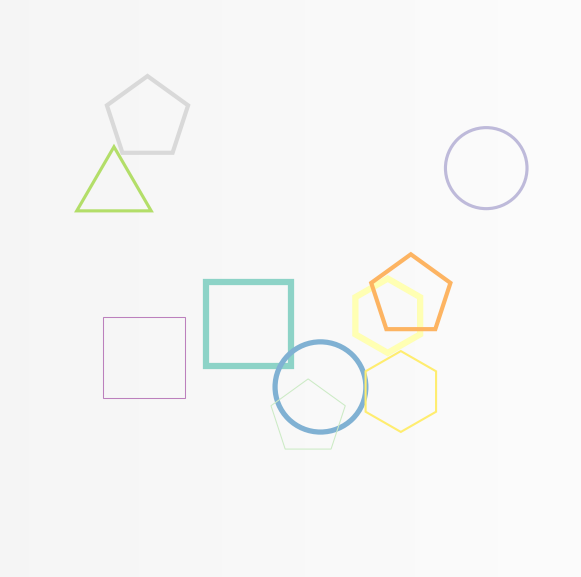[{"shape": "square", "thickness": 3, "radius": 0.37, "center": [0.428, 0.438]}, {"shape": "hexagon", "thickness": 3, "radius": 0.32, "center": [0.667, 0.452]}, {"shape": "circle", "thickness": 1.5, "radius": 0.35, "center": [0.837, 0.708]}, {"shape": "circle", "thickness": 2.5, "radius": 0.39, "center": [0.551, 0.329]}, {"shape": "pentagon", "thickness": 2, "radius": 0.36, "center": [0.707, 0.487]}, {"shape": "triangle", "thickness": 1.5, "radius": 0.37, "center": [0.196, 0.671]}, {"shape": "pentagon", "thickness": 2, "radius": 0.37, "center": [0.254, 0.794]}, {"shape": "square", "thickness": 0.5, "radius": 0.35, "center": [0.248, 0.38]}, {"shape": "pentagon", "thickness": 0.5, "radius": 0.34, "center": [0.53, 0.276]}, {"shape": "hexagon", "thickness": 1, "radius": 0.35, "center": [0.69, 0.321]}]